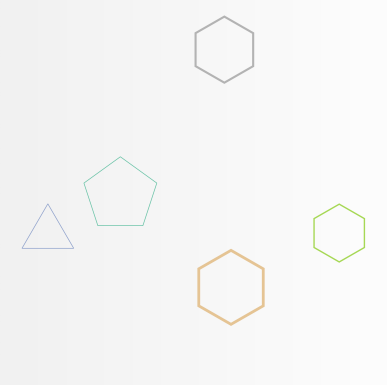[{"shape": "pentagon", "thickness": 0.5, "radius": 0.49, "center": [0.311, 0.494]}, {"shape": "triangle", "thickness": 0.5, "radius": 0.39, "center": [0.123, 0.394]}, {"shape": "hexagon", "thickness": 1, "radius": 0.38, "center": [0.875, 0.395]}, {"shape": "hexagon", "thickness": 2, "radius": 0.48, "center": [0.596, 0.254]}, {"shape": "hexagon", "thickness": 1.5, "radius": 0.43, "center": [0.579, 0.871]}]